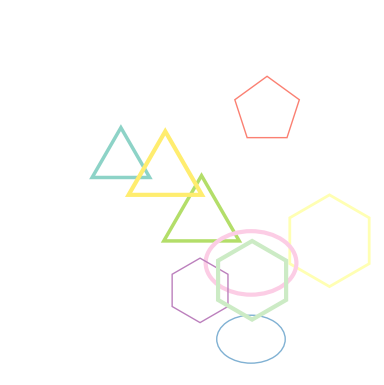[{"shape": "triangle", "thickness": 2.5, "radius": 0.43, "center": [0.314, 0.582]}, {"shape": "hexagon", "thickness": 2, "radius": 0.6, "center": [0.856, 0.375]}, {"shape": "pentagon", "thickness": 1, "radius": 0.44, "center": [0.694, 0.714]}, {"shape": "oval", "thickness": 1, "radius": 0.44, "center": [0.652, 0.119]}, {"shape": "triangle", "thickness": 2.5, "radius": 0.57, "center": [0.523, 0.431]}, {"shape": "oval", "thickness": 3, "radius": 0.59, "center": [0.652, 0.317]}, {"shape": "hexagon", "thickness": 1, "radius": 0.42, "center": [0.52, 0.246]}, {"shape": "hexagon", "thickness": 3, "radius": 0.51, "center": [0.655, 0.272]}, {"shape": "triangle", "thickness": 3, "radius": 0.55, "center": [0.429, 0.549]}]